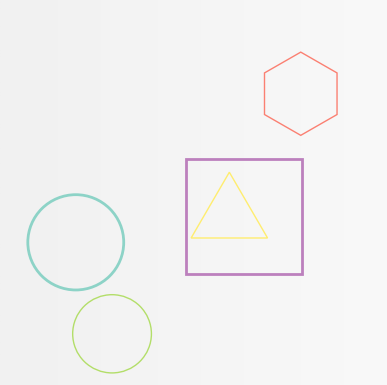[{"shape": "circle", "thickness": 2, "radius": 0.62, "center": [0.196, 0.371]}, {"shape": "hexagon", "thickness": 1, "radius": 0.54, "center": [0.776, 0.757]}, {"shape": "circle", "thickness": 1, "radius": 0.51, "center": [0.289, 0.133]}, {"shape": "square", "thickness": 2, "radius": 0.74, "center": [0.629, 0.438]}, {"shape": "triangle", "thickness": 1, "radius": 0.57, "center": [0.592, 0.439]}]